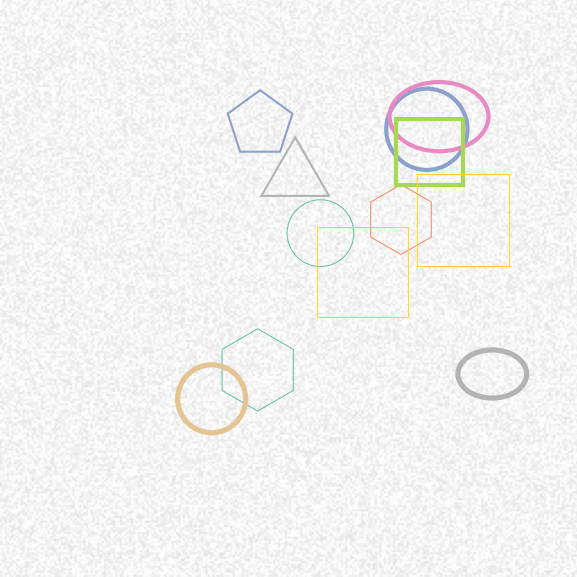[{"shape": "hexagon", "thickness": 0.5, "radius": 0.36, "center": [0.446, 0.359]}, {"shape": "circle", "thickness": 0.5, "radius": 0.29, "center": [0.555, 0.595]}, {"shape": "hexagon", "thickness": 0.5, "radius": 0.3, "center": [0.694, 0.619]}, {"shape": "pentagon", "thickness": 1, "radius": 0.29, "center": [0.45, 0.784]}, {"shape": "circle", "thickness": 2, "radius": 0.35, "center": [0.739, 0.775]}, {"shape": "oval", "thickness": 2, "radius": 0.43, "center": [0.76, 0.797]}, {"shape": "square", "thickness": 2, "radius": 0.29, "center": [0.744, 0.736]}, {"shape": "square", "thickness": 0.5, "radius": 0.39, "center": [0.628, 0.528]}, {"shape": "square", "thickness": 0.5, "radius": 0.4, "center": [0.801, 0.619]}, {"shape": "circle", "thickness": 2.5, "radius": 0.29, "center": [0.366, 0.309]}, {"shape": "oval", "thickness": 2.5, "radius": 0.3, "center": [0.852, 0.351]}, {"shape": "triangle", "thickness": 1, "radius": 0.34, "center": [0.511, 0.694]}]